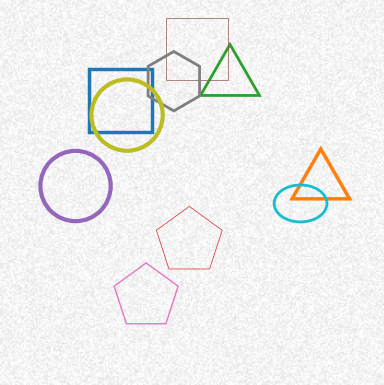[{"shape": "square", "thickness": 2.5, "radius": 0.41, "center": [0.313, 0.739]}, {"shape": "triangle", "thickness": 2.5, "radius": 0.43, "center": [0.833, 0.527]}, {"shape": "triangle", "thickness": 2, "radius": 0.44, "center": [0.597, 0.796]}, {"shape": "pentagon", "thickness": 0.5, "radius": 0.45, "center": [0.492, 0.374]}, {"shape": "circle", "thickness": 3, "radius": 0.46, "center": [0.196, 0.517]}, {"shape": "square", "thickness": 0.5, "radius": 0.4, "center": [0.512, 0.872]}, {"shape": "pentagon", "thickness": 1, "radius": 0.44, "center": [0.38, 0.23]}, {"shape": "hexagon", "thickness": 2, "radius": 0.39, "center": [0.452, 0.789]}, {"shape": "circle", "thickness": 3, "radius": 0.46, "center": [0.33, 0.701]}, {"shape": "oval", "thickness": 2, "radius": 0.34, "center": [0.781, 0.472]}]